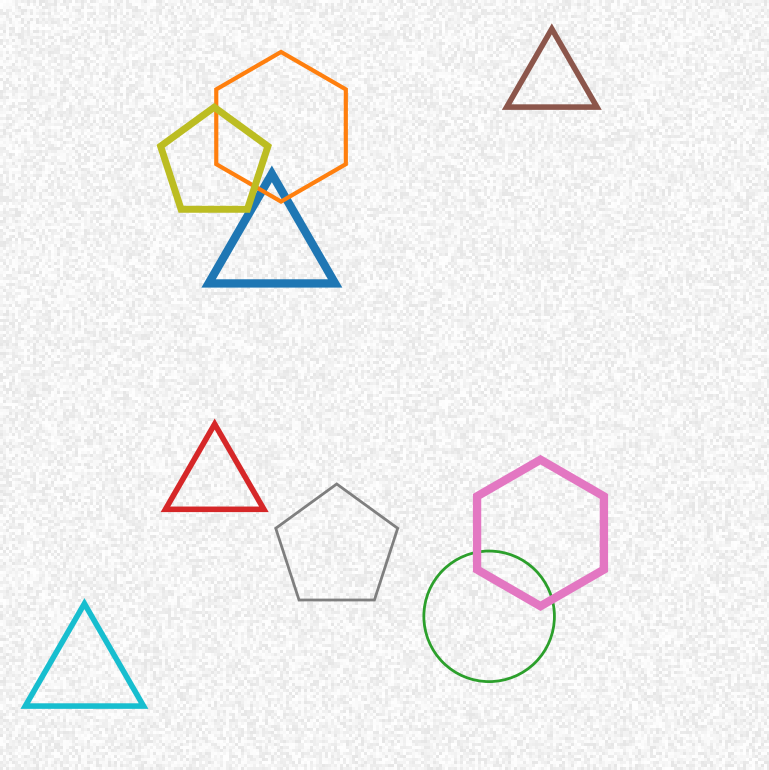[{"shape": "triangle", "thickness": 3, "radius": 0.47, "center": [0.353, 0.679]}, {"shape": "hexagon", "thickness": 1.5, "radius": 0.49, "center": [0.365, 0.835]}, {"shape": "circle", "thickness": 1, "radius": 0.42, "center": [0.635, 0.2]}, {"shape": "triangle", "thickness": 2, "radius": 0.37, "center": [0.279, 0.375]}, {"shape": "triangle", "thickness": 2, "radius": 0.34, "center": [0.717, 0.895]}, {"shape": "hexagon", "thickness": 3, "radius": 0.48, "center": [0.702, 0.308]}, {"shape": "pentagon", "thickness": 1, "radius": 0.42, "center": [0.437, 0.288]}, {"shape": "pentagon", "thickness": 2.5, "radius": 0.37, "center": [0.278, 0.787]}, {"shape": "triangle", "thickness": 2, "radius": 0.44, "center": [0.11, 0.127]}]